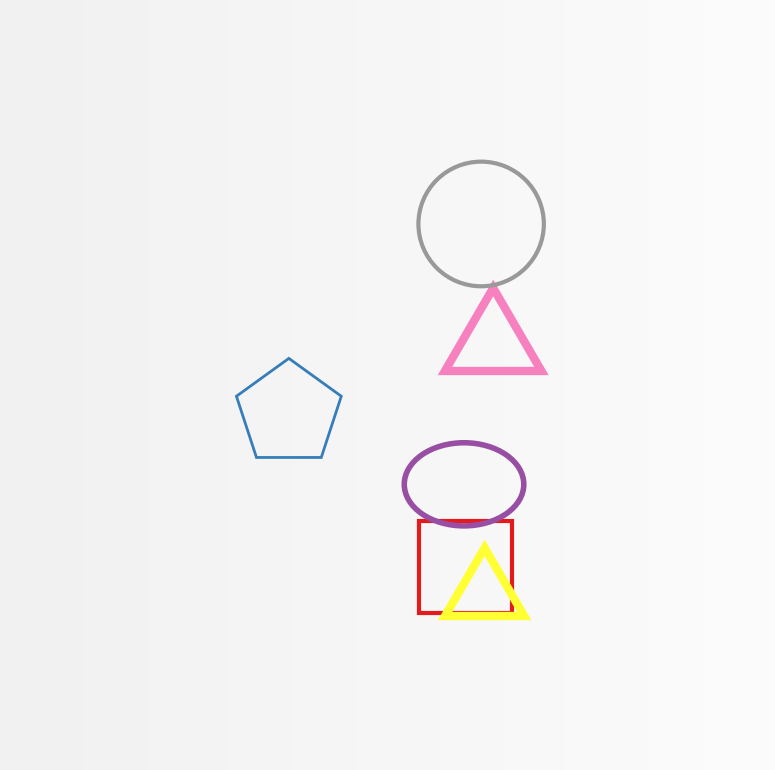[{"shape": "square", "thickness": 1.5, "radius": 0.3, "center": [0.601, 0.263]}, {"shape": "pentagon", "thickness": 1, "radius": 0.36, "center": [0.373, 0.463]}, {"shape": "oval", "thickness": 2, "radius": 0.39, "center": [0.599, 0.371]}, {"shape": "triangle", "thickness": 3, "radius": 0.29, "center": [0.625, 0.229]}, {"shape": "triangle", "thickness": 3, "radius": 0.36, "center": [0.636, 0.554]}, {"shape": "circle", "thickness": 1.5, "radius": 0.4, "center": [0.621, 0.709]}]